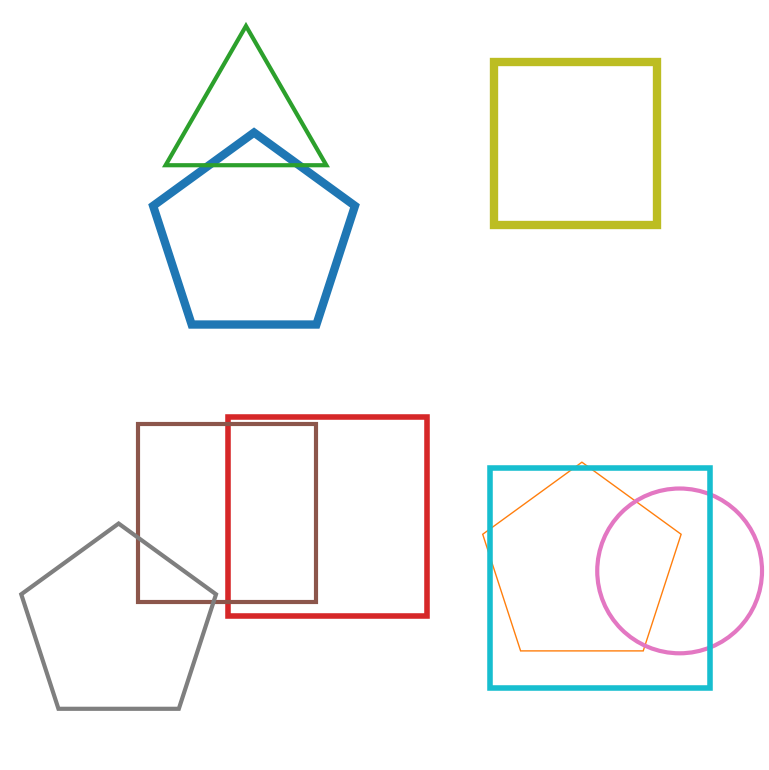[{"shape": "pentagon", "thickness": 3, "radius": 0.69, "center": [0.33, 0.69]}, {"shape": "pentagon", "thickness": 0.5, "radius": 0.68, "center": [0.756, 0.264]}, {"shape": "triangle", "thickness": 1.5, "radius": 0.6, "center": [0.319, 0.846]}, {"shape": "square", "thickness": 2, "radius": 0.65, "center": [0.426, 0.329]}, {"shape": "square", "thickness": 1.5, "radius": 0.58, "center": [0.295, 0.334]}, {"shape": "circle", "thickness": 1.5, "radius": 0.54, "center": [0.883, 0.259]}, {"shape": "pentagon", "thickness": 1.5, "radius": 0.66, "center": [0.154, 0.187]}, {"shape": "square", "thickness": 3, "radius": 0.53, "center": [0.747, 0.813]}, {"shape": "square", "thickness": 2, "radius": 0.71, "center": [0.779, 0.249]}]